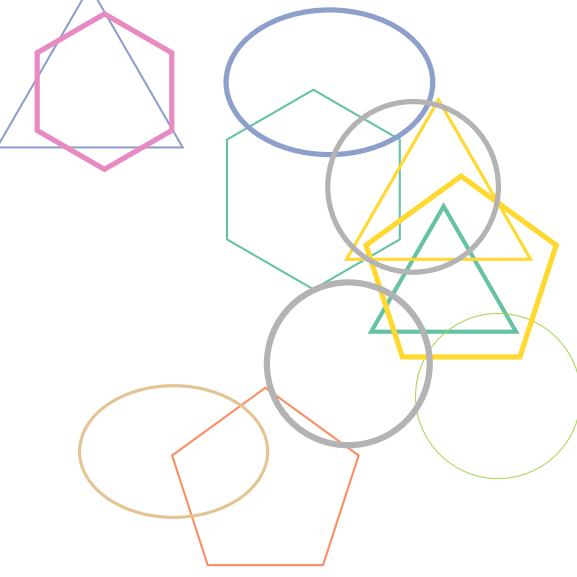[{"shape": "triangle", "thickness": 2, "radius": 0.72, "center": [0.768, 0.497]}, {"shape": "hexagon", "thickness": 1, "radius": 0.86, "center": [0.543, 0.671]}, {"shape": "pentagon", "thickness": 1, "radius": 0.85, "center": [0.46, 0.158]}, {"shape": "triangle", "thickness": 1, "radius": 0.93, "center": [0.156, 0.837]}, {"shape": "oval", "thickness": 2.5, "radius": 0.89, "center": [0.57, 0.857]}, {"shape": "hexagon", "thickness": 2.5, "radius": 0.67, "center": [0.181, 0.84]}, {"shape": "circle", "thickness": 0.5, "radius": 0.72, "center": [0.863, 0.313]}, {"shape": "pentagon", "thickness": 2.5, "radius": 0.87, "center": [0.798, 0.521]}, {"shape": "triangle", "thickness": 1.5, "radius": 0.92, "center": [0.759, 0.642]}, {"shape": "oval", "thickness": 1.5, "radius": 0.81, "center": [0.301, 0.217]}, {"shape": "circle", "thickness": 2.5, "radius": 0.74, "center": [0.715, 0.676]}, {"shape": "circle", "thickness": 3, "radius": 0.7, "center": [0.603, 0.369]}]